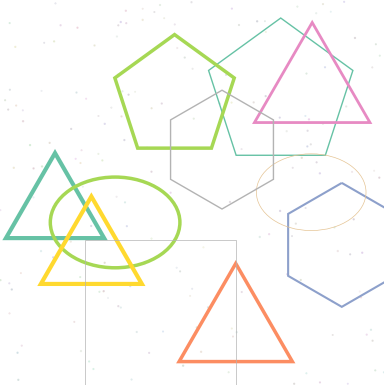[{"shape": "triangle", "thickness": 3, "radius": 0.74, "center": [0.143, 0.455]}, {"shape": "pentagon", "thickness": 1, "radius": 0.99, "center": [0.729, 0.756]}, {"shape": "triangle", "thickness": 2.5, "radius": 0.85, "center": [0.612, 0.146]}, {"shape": "hexagon", "thickness": 1.5, "radius": 0.8, "center": [0.888, 0.364]}, {"shape": "triangle", "thickness": 2, "radius": 0.87, "center": [0.811, 0.768]}, {"shape": "oval", "thickness": 2.5, "radius": 0.84, "center": [0.299, 0.422]}, {"shape": "pentagon", "thickness": 2.5, "radius": 0.82, "center": [0.453, 0.747]}, {"shape": "triangle", "thickness": 3, "radius": 0.76, "center": [0.237, 0.338]}, {"shape": "oval", "thickness": 0.5, "radius": 0.71, "center": [0.808, 0.501]}, {"shape": "square", "thickness": 0.5, "radius": 0.98, "center": [0.417, 0.18]}, {"shape": "hexagon", "thickness": 1, "radius": 0.77, "center": [0.577, 0.611]}]